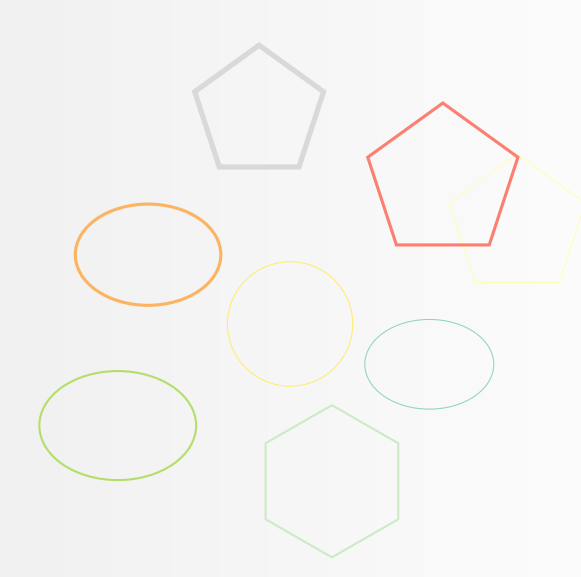[{"shape": "oval", "thickness": 0.5, "radius": 0.55, "center": [0.739, 0.368]}, {"shape": "pentagon", "thickness": 0.5, "radius": 0.61, "center": [0.89, 0.609]}, {"shape": "pentagon", "thickness": 1.5, "radius": 0.68, "center": [0.762, 0.685]}, {"shape": "oval", "thickness": 1.5, "radius": 0.63, "center": [0.255, 0.558]}, {"shape": "oval", "thickness": 1, "radius": 0.67, "center": [0.203, 0.262]}, {"shape": "pentagon", "thickness": 2.5, "radius": 0.58, "center": [0.446, 0.804]}, {"shape": "hexagon", "thickness": 1, "radius": 0.66, "center": [0.571, 0.166]}, {"shape": "circle", "thickness": 0.5, "radius": 0.54, "center": [0.499, 0.438]}]